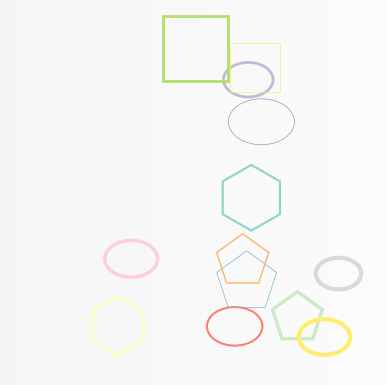[{"shape": "hexagon", "thickness": 1.5, "radius": 0.43, "center": [0.649, 0.486]}, {"shape": "hexagon", "thickness": 1.5, "radius": 0.38, "center": [0.305, 0.153]}, {"shape": "oval", "thickness": 2, "radius": 0.32, "center": [0.641, 0.793]}, {"shape": "oval", "thickness": 1.5, "radius": 0.36, "center": [0.606, 0.152]}, {"shape": "pentagon", "thickness": 0.5, "radius": 0.41, "center": [0.637, 0.267]}, {"shape": "pentagon", "thickness": 1, "radius": 0.35, "center": [0.626, 0.322]}, {"shape": "square", "thickness": 2, "radius": 0.42, "center": [0.505, 0.874]}, {"shape": "oval", "thickness": 2.5, "radius": 0.34, "center": [0.338, 0.328]}, {"shape": "oval", "thickness": 3, "radius": 0.29, "center": [0.874, 0.289]}, {"shape": "oval", "thickness": 0.5, "radius": 0.43, "center": [0.675, 0.684]}, {"shape": "pentagon", "thickness": 2.5, "radius": 0.34, "center": [0.768, 0.175]}, {"shape": "oval", "thickness": 3, "radius": 0.33, "center": [0.837, 0.125]}, {"shape": "square", "thickness": 0.5, "radius": 0.32, "center": [0.658, 0.824]}]